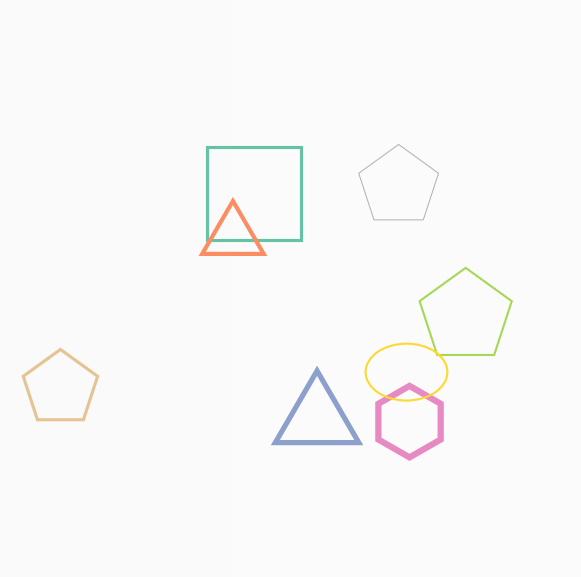[{"shape": "square", "thickness": 1.5, "radius": 0.4, "center": [0.437, 0.664]}, {"shape": "triangle", "thickness": 2, "radius": 0.31, "center": [0.401, 0.59]}, {"shape": "triangle", "thickness": 2.5, "radius": 0.41, "center": [0.545, 0.274]}, {"shape": "hexagon", "thickness": 3, "radius": 0.31, "center": [0.705, 0.269]}, {"shape": "pentagon", "thickness": 1, "radius": 0.42, "center": [0.801, 0.452]}, {"shape": "oval", "thickness": 1, "radius": 0.35, "center": [0.699, 0.355]}, {"shape": "pentagon", "thickness": 1.5, "radius": 0.34, "center": [0.104, 0.327]}, {"shape": "pentagon", "thickness": 0.5, "radius": 0.36, "center": [0.686, 0.677]}]